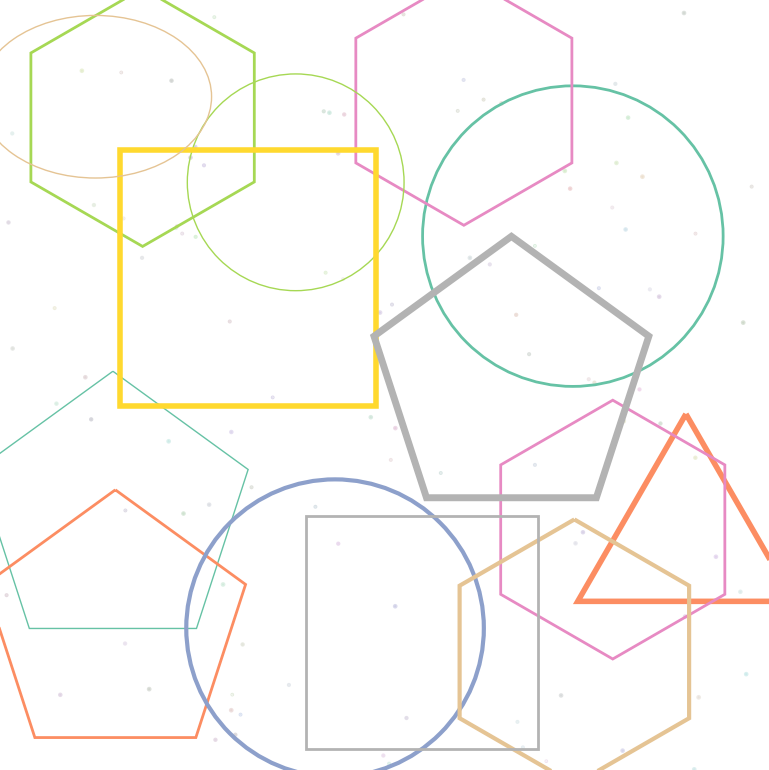[{"shape": "circle", "thickness": 1, "radius": 0.98, "center": [0.744, 0.693]}, {"shape": "pentagon", "thickness": 0.5, "radius": 0.92, "center": [0.147, 0.333]}, {"shape": "triangle", "thickness": 2, "radius": 0.81, "center": [0.891, 0.3]}, {"shape": "pentagon", "thickness": 1, "radius": 0.89, "center": [0.15, 0.186]}, {"shape": "circle", "thickness": 1.5, "radius": 0.97, "center": [0.435, 0.184]}, {"shape": "hexagon", "thickness": 1, "radius": 0.81, "center": [0.602, 0.869]}, {"shape": "hexagon", "thickness": 1, "radius": 0.84, "center": [0.796, 0.312]}, {"shape": "hexagon", "thickness": 1, "radius": 0.84, "center": [0.185, 0.847]}, {"shape": "circle", "thickness": 0.5, "radius": 0.7, "center": [0.384, 0.763]}, {"shape": "square", "thickness": 2, "radius": 0.83, "center": [0.322, 0.638]}, {"shape": "oval", "thickness": 0.5, "radius": 0.75, "center": [0.124, 0.874]}, {"shape": "hexagon", "thickness": 1.5, "radius": 0.86, "center": [0.746, 0.153]}, {"shape": "pentagon", "thickness": 2.5, "radius": 0.94, "center": [0.664, 0.505]}, {"shape": "square", "thickness": 1, "radius": 0.76, "center": [0.548, 0.178]}]